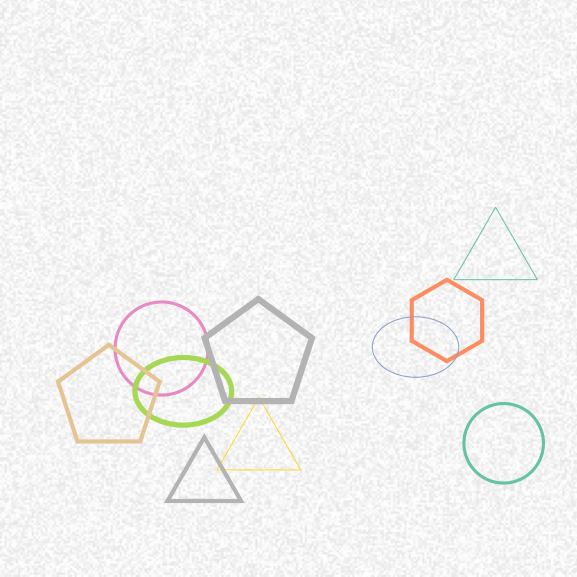[{"shape": "circle", "thickness": 1.5, "radius": 0.34, "center": [0.872, 0.232]}, {"shape": "triangle", "thickness": 0.5, "radius": 0.42, "center": [0.858, 0.557]}, {"shape": "hexagon", "thickness": 2, "radius": 0.35, "center": [0.774, 0.444]}, {"shape": "oval", "thickness": 0.5, "radius": 0.37, "center": [0.72, 0.398]}, {"shape": "circle", "thickness": 1.5, "radius": 0.4, "center": [0.28, 0.396]}, {"shape": "oval", "thickness": 2.5, "radius": 0.42, "center": [0.317, 0.322]}, {"shape": "triangle", "thickness": 0.5, "radius": 0.42, "center": [0.448, 0.227]}, {"shape": "pentagon", "thickness": 2, "radius": 0.46, "center": [0.188, 0.31]}, {"shape": "triangle", "thickness": 2, "radius": 0.37, "center": [0.354, 0.168]}, {"shape": "pentagon", "thickness": 3, "radius": 0.49, "center": [0.447, 0.384]}]